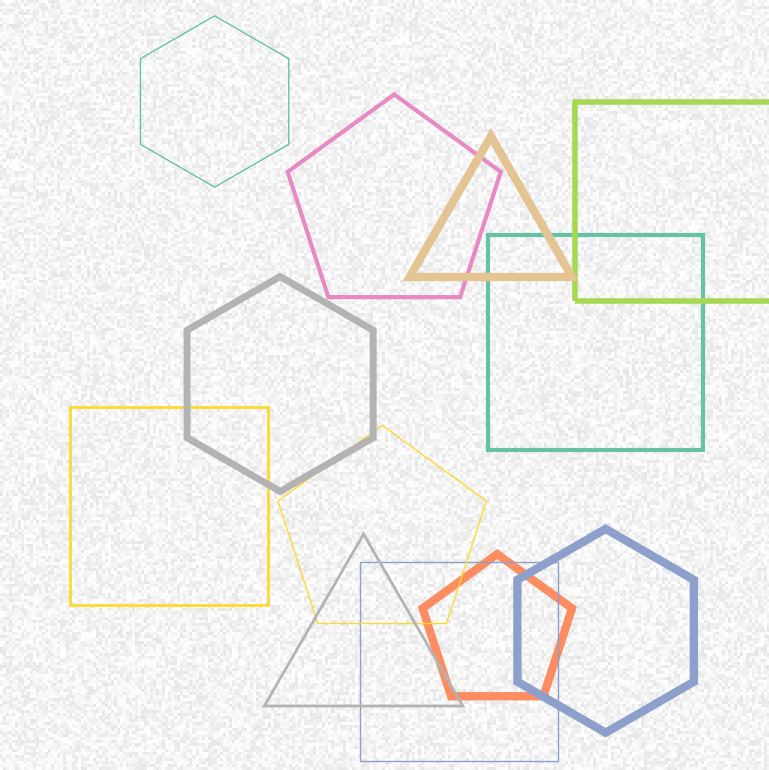[{"shape": "square", "thickness": 1.5, "radius": 0.7, "center": [0.773, 0.556]}, {"shape": "hexagon", "thickness": 0.5, "radius": 0.56, "center": [0.279, 0.868]}, {"shape": "pentagon", "thickness": 3, "radius": 0.51, "center": [0.646, 0.178]}, {"shape": "hexagon", "thickness": 3, "radius": 0.66, "center": [0.787, 0.181]}, {"shape": "square", "thickness": 0.5, "radius": 0.64, "center": [0.596, 0.141]}, {"shape": "pentagon", "thickness": 1.5, "radius": 0.73, "center": [0.512, 0.732]}, {"shape": "square", "thickness": 2, "radius": 0.65, "center": [0.876, 0.738]}, {"shape": "pentagon", "thickness": 0.5, "radius": 0.71, "center": [0.496, 0.305]}, {"shape": "square", "thickness": 1, "radius": 0.64, "center": [0.22, 0.343]}, {"shape": "triangle", "thickness": 3, "radius": 0.61, "center": [0.637, 0.701]}, {"shape": "triangle", "thickness": 1, "radius": 0.74, "center": [0.472, 0.158]}, {"shape": "hexagon", "thickness": 2.5, "radius": 0.7, "center": [0.364, 0.501]}]